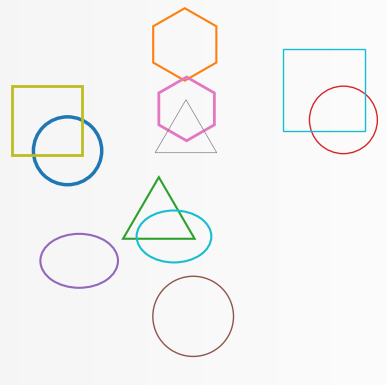[{"shape": "circle", "thickness": 2.5, "radius": 0.44, "center": [0.174, 0.608]}, {"shape": "hexagon", "thickness": 1.5, "radius": 0.47, "center": [0.477, 0.885]}, {"shape": "triangle", "thickness": 1.5, "radius": 0.53, "center": [0.41, 0.433]}, {"shape": "circle", "thickness": 1, "radius": 0.44, "center": [0.886, 0.689]}, {"shape": "oval", "thickness": 1.5, "radius": 0.5, "center": [0.204, 0.323]}, {"shape": "circle", "thickness": 1, "radius": 0.52, "center": [0.499, 0.178]}, {"shape": "hexagon", "thickness": 2, "radius": 0.41, "center": [0.482, 0.717]}, {"shape": "triangle", "thickness": 0.5, "radius": 0.46, "center": [0.48, 0.649]}, {"shape": "square", "thickness": 2, "radius": 0.45, "center": [0.121, 0.687]}, {"shape": "square", "thickness": 1, "radius": 0.53, "center": [0.835, 0.767]}, {"shape": "oval", "thickness": 1.5, "radius": 0.48, "center": [0.449, 0.386]}]